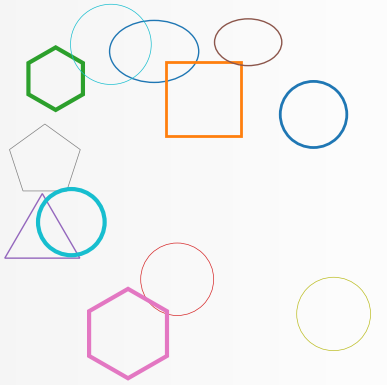[{"shape": "oval", "thickness": 1, "radius": 0.58, "center": [0.398, 0.866]}, {"shape": "circle", "thickness": 2, "radius": 0.43, "center": [0.809, 0.703]}, {"shape": "square", "thickness": 2, "radius": 0.48, "center": [0.525, 0.743]}, {"shape": "hexagon", "thickness": 3, "radius": 0.41, "center": [0.144, 0.796]}, {"shape": "circle", "thickness": 0.5, "radius": 0.47, "center": [0.457, 0.275]}, {"shape": "triangle", "thickness": 1, "radius": 0.56, "center": [0.109, 0.385]}, {"shape": "oval", "thickness": 1, "radius": 0.43, "center": [0.64, 0.89]}, {"shape": "hexagon", "thickness": 3, "radius": 0.58, "center": [0.33, 0.134]}, {"shape": "pentagon", "thickness": 0.5, "radius": 0.48, "center": [0.116, 0.582]}, {"shape": "circle", "thickness": 0.5, "radius": 0.48, "center": [0.861, 0.185]}, {"shape": "circle", "thickness": 3, "radius": 0.43, "center": [0.184, 0.423]}, {"shape": "circle", "thickness": 0.5, "radius": 0.52, "center": [0.286, 0.885]}]